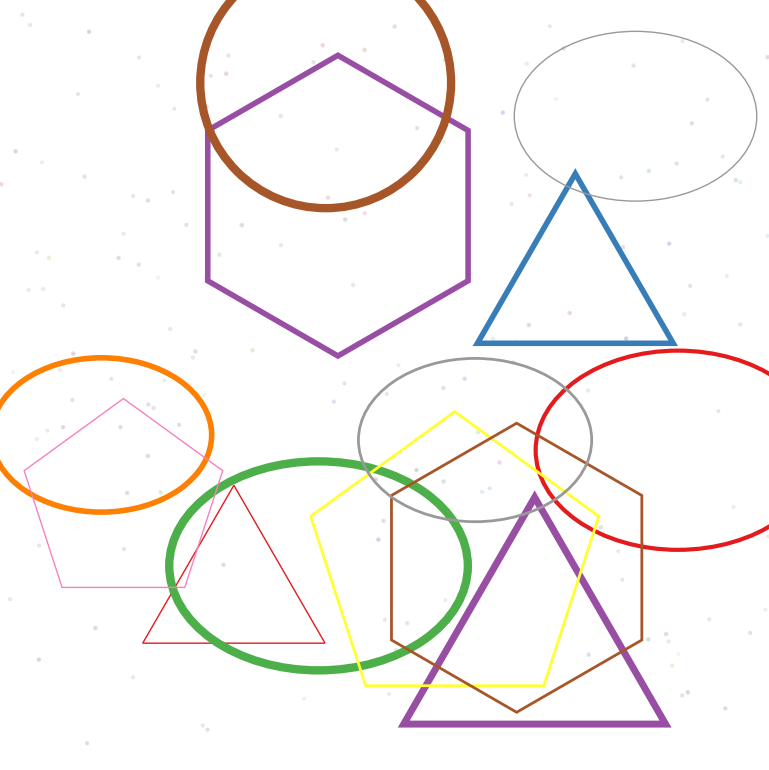[{"shape": "triangle", "thickness": 0.5, "radius": 0.68, "center": [0.304, 0.233]}, {"shape": "oval", "thickness": 1.5, "radius": 0.92, "center": [0.88, 0.415]}, {"shape": "triangle", "thickness": 2, "radius": 0.73, "center": [0.747, 0.628]}, {"shape": "oval", "thickness": 3, "radius": 0.97, "center": [0.414, 0.265]}, {"shape": "hexagon", "thickness": 2, "radius": 0.98, "center": [0.439, 0.733]}, {"shape": "triangle", "thickness": 2.5, "radius": 0.98, "center": [0.694, 0.158]}, {"shape": "oval", "thickness": 2, "radius": 0.72, "center": [0.132, 0.435]}, {"shape": "pentagon", "thickness": 1, "radius": 0.98, "center": [0.591, 0.269]}, {"shape": "circle", "thickness": 3, "radius": 0.81, "center": [0.423, 0.893]}, {"shape": "hexagon", "thickness": 1, "radius": 0.94, "center": [0.671, 0.263]}, {"shape": "pentagon", "thickness": 0.5, "radius": 0.68, "center": [0.16, 0.347]}, {"shape": "oval", "thickness": 0.5, "radius": 0.79, "center": [0.825, 0.849]}, {"shape": "oval", "thickness": 1, "radius": 0.76, "center": [0.617, 0.428]}]